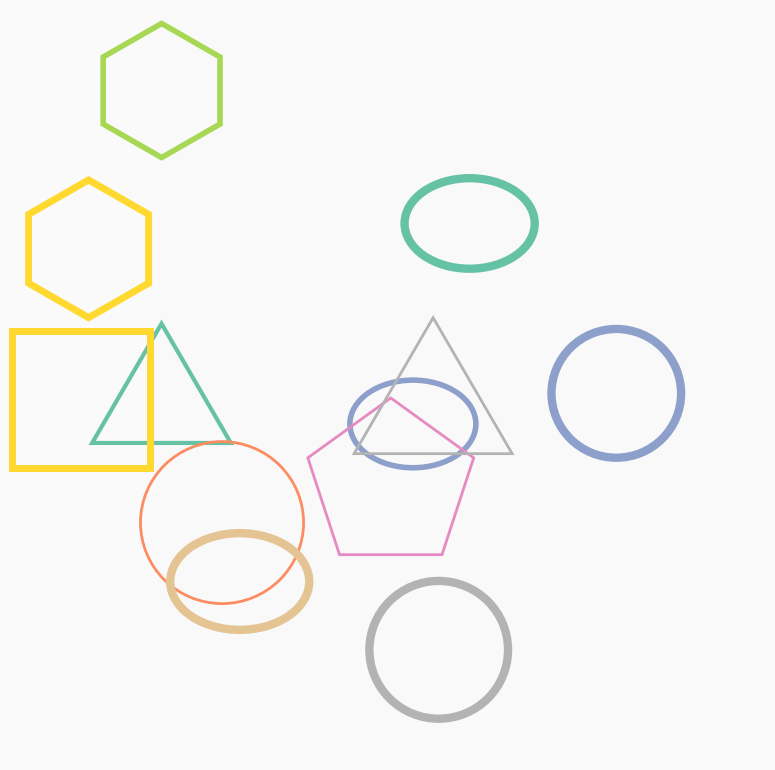[{"shape": "oval", "thickness": 3, "radius": 0.42, "center": [0.606, 0.71]}, {"shape": "triangle", "thickness": 1.5, "radius": 0.52, "center": [0.208, 0.476]}, {"shape": "circle", "thickness": 1, "radius": 0.53, "center": [0.286, 0.321]}, {"shape": "oval", "thickness": 2, "radius": 0.41, "center": [0.533, 0.449]}, {"shape": "circle", "thickness": 3, "radius": 0.42, "center": [0.795, 0.489]}, {"shape": "pentagon", "thickness": 1, "radius": 0.56, "center": [0.504, 0.371]}, {"shape": "hexagon", "thickness": 2, "radius": 0.44, "center": [0.209, 0.882]}, {"shape": "hexagon", "thickness": 2.5, "radius": 0.45, "center": [0.114, 0.677]}, {"shape": "square", "thickness": 2.5, "radius": 0.44, "center": [0.105, 0.481]}, {"shape": "oval", "thickness": 3, "radius": 0.45, "center": [0.309, 0.245]}, {"shape": "triangle", "thickness": 1, "radius": 0.59, "center": [0.559, 0.47]}, {"shape": "circle", "thickness": 3, "radius": 0.45, "center": [0.566, 0.156]}]